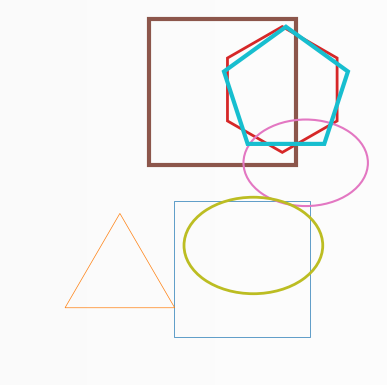[{"shape": "square", "thickness": 0.5, "radius": 0.88, "center": [0.624, 0.302]}, {"shape": "triangle", "thickness": 0.5, "radius": 0.82, "center": [0.309, 0.282]}, {"shape": "hexagon", "thickness": 2, "radius": 0.82, "center": [0.728, 0.768]}, {"shape": "square", "thickness": 3, "radius": 0.95, "center": [0.575, 0.762]}, {"shape": "oval", "thickness": 1.5, "radius": 0.8, "center": [0.789, 0.577]}, {"shape": "oval", "thickness": 2, "radius": 0.9, "center": [0.654, 0.362]}, {"shape": "pentagon", "thickness": 3, "radius": 0.84, "center": [0.738, 0.762]}]